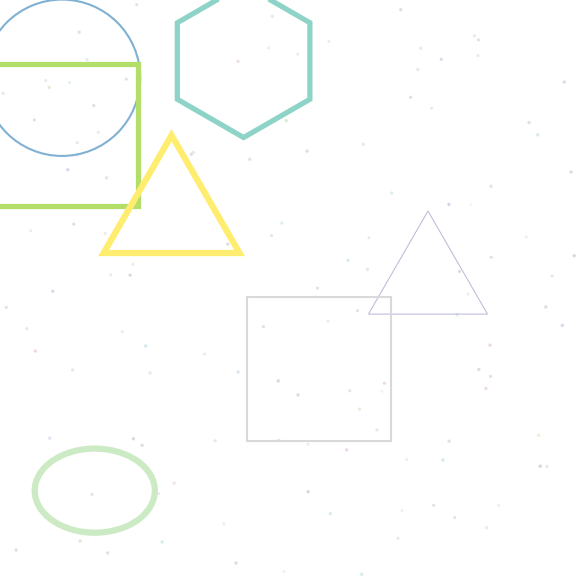[{"shape": "hexagon", "thickness": 2.5, "radius": 0.66, "center": [0.422, 0.894]}, {"shape": "triangle", "thickness": 0.5, "radius": 0.6, "center": [0.741, 0.515]}, {"shape": "circle", "thickness": 1, "radius": 0.68, "center": [0.107, 0.864]}, {"shape": "square", "thickness": 2.5, "radius": 0.62, "center": [0.115, 0.766]}, {"shape": "square", "thickness": 1, "radius": 0.62, "center": [0.553, 0.361]}, {"shape": "oval", "thickness": 3, "radius": 0.52, "center": [0.164, 0.15]}, {"shape": "triangle", "thickness": 3, "radius": 0.68, "center": [0.297, 0.629]}]